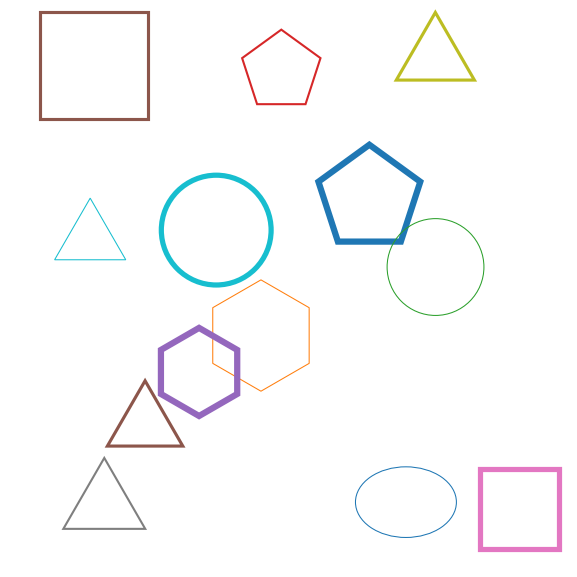[{"shape": "oval", "thickness": 0.5, "radius": 0.44, "center": [0.703, 0.13]}, {"shape": "pentagon", "thickness": 3, "radius": 0.46, "center": [0.64, 0.656]}, {"shape": "hexagon", "thickness": 0.5, "radius": 0.48, "center": [0.452, 0.418]}, {"shape": "circle", "thickness": 0.5, "radius": 0.42, "center": [0.754, 0.537]}, {"shape": "pentagon", "thickness": 1, "radius": 0.36, "center": [0.487, 0.876]}, {"shape": "hexagon", "thickness": 3, "radius": 0.38, "center": [0.345, 0.355]}, {"shape": "triangle", "thickness": 1.5, "radius": 0.38, "center": [0.251, 0.264]}, {"shape": "square", "thickness": 1.5, "radius": 0.47, "center": [0.162, 0.886]}, {"shape": "square", "thickness": 2.5, "radius": 0.35, "center": [0.899, 0.117]}, {"shape": "triangle", "thickness": 1, "radius": 0.41, "center": [0.181, 0.124]}, {"shape": "triangle", "thickness": 1.5, "radius": 0.39, "center": [0.754, 0.9]}, {"shape": "triangle", "thickness": 0.5, "radius": 0.36, "center": [0.156, 0.585]}, {"shape": "circle", "thickness": 2.5, "radius": 0.48, "center": [0.374, 0.601]}]